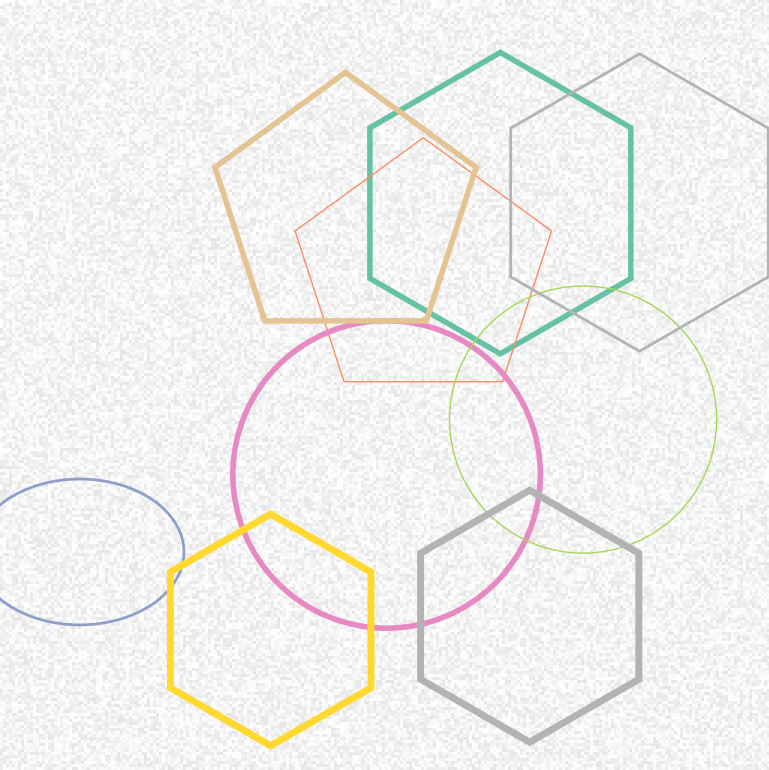[{"shape": "hexagon", "thickness": 2, "radius": 0.98, "center": [0.65, 0.736]}, {"shape": "pentagon", "thickness": 0.5, "radius": 0.88, "center": [0.55, 0.646]}, {"shape": "oval", "thickness": 1, "radius": 0.68, "center": [0.104, 0.283]}, {"shape": "circle", "thickness": 2, "radius": 1.0, "center": [0.502, 0.384]}, {"shape": "circle", "thickness": 0.5, "radius": 0.87, "center": [0.757, 0.455]}, {"shape": "hexagon", "thickness": 2.5, "radius": 0.75, "center": [0.351, 0.182]}, {"shape": "pentagon", "thickness": 2, "radius": 0.89, "center": [0.449, 0.728]}, {"shape": "hexagon", "thickness": 2.5, "radius": 0.82, "center": [0.688, 0.2]}, {"shape": "hexagon", "thickness": 1, "radius": 0.97, "center": [0.831, 0.737]}]